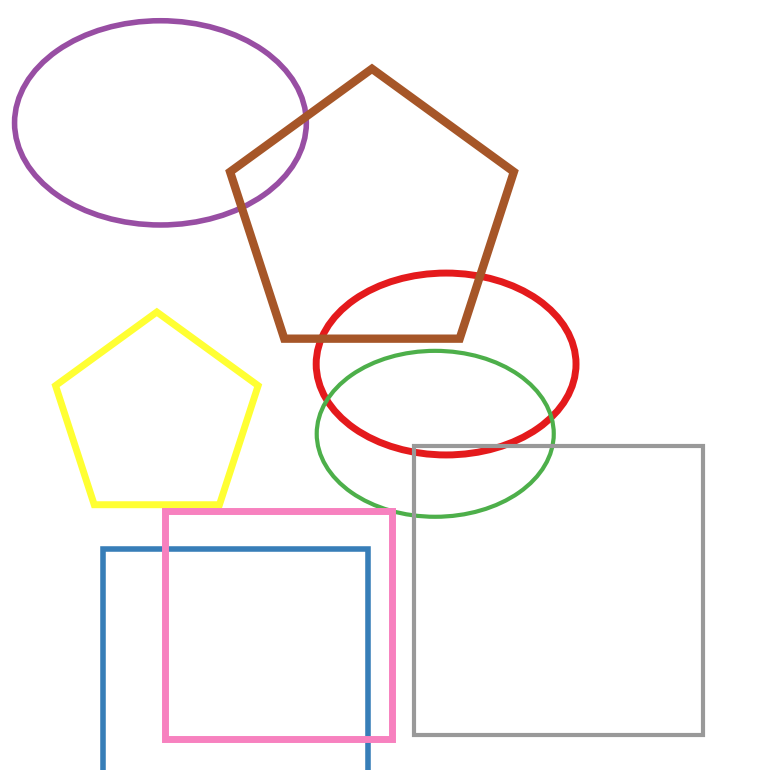[{"shape": "oval", "thickness": 2.5, "radius": 0.84, "center": [0.579, 0.527]}, {"shape": "square", "thickness": 2, "radius": 0.86, "center": [0.306, 0.115]}, {"shape": "oval", "thickness": 1.5, "radius": 0.77, "center": [0.565, 0.437]}, {"shape": "oval", "thickness": 2, "radius": 0.95, "center": [0.208, 0.84]}, {"shape": "pentagon", "thickness": 2.5, "radius": 0.69, "center": [0.204, 0.456]}, {"shape": "pentagon", "thickness": 3, "radius": 0.97, "center": [0.483, 0.717]}, {"shape": "square", "thickness": 2.5, "radius": 0.74, "center": [0.361, 0.188]}, {"shape": "square", "thickness": 1.5, "radius": 0.94, "center": [0.725, 0.233]}]